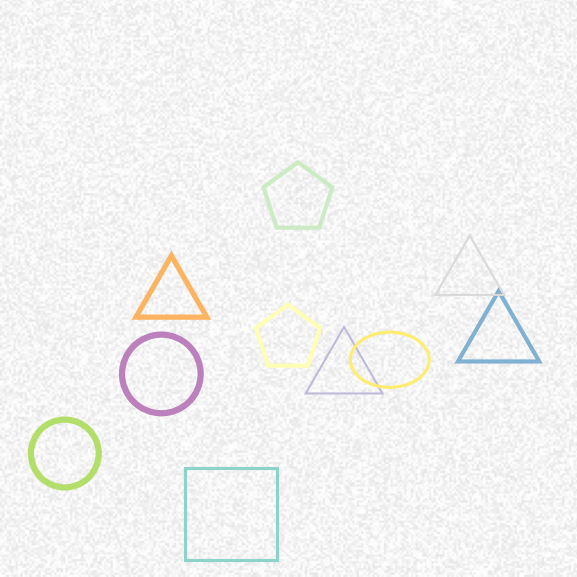[{"shape": "square", "thickness": 1.5, "radius": 0.4, "center": [0.401, 0.109]}, {"shape": "pentagon", "thickness": 2, "radius": 0.29, "center": [0.499, 0.413]}, {"shape": "triangle", "thickness": 1, "radius": 0.38, "center": [0.596, 0.356]}, {"shape": "triangle", "thickness": 2, "radius": 0.41, "center": [0.863, 0.414]}, {"shape": "triangle", "thickness": 2.5, "radius": 0.35, "center": [0.297, 0.485]}, {"shape": "circle", "thickness": 3, "radius": 0.29, "center": [0.112, 0.214]}, {"shape": "triangle", "thickness": 1, "radius": 0.34, "center": [0.813, 0.523]}, {"shape": "circle", "thickness": 3, "radius": 0.34, "center": [0.279, 0.352]}, {"shape": "pentagon", "thickness": 2, "radius": 0.31, "center": [0.516, 0.656]}, {"shape": "oval", "thickness": 1.5, "radius": 0.34, "center": [0.675, 0.376]}]